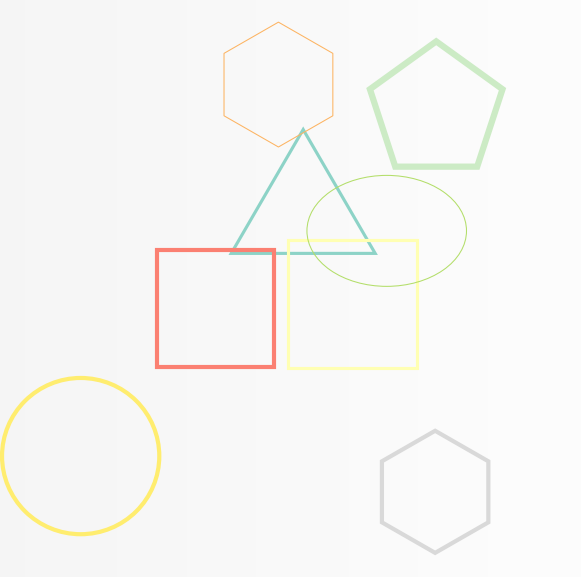[{"shape": "triangle", "thickness": 1.5, "radius": 0.71, "center": [0.522, 0.632]}, {"shape": "square", "thickness": 1.5, "radius": 0.56, "center": [0.606, 0.472]}, {"shape": "square", "thickness": 2, "radius": 0.5, "center": [0.371, 0.465]}, {"shape": "hexagon", "thickness": 0.5, "radius": 0.54, "center": [0.479, 0.853]}, {"shape": "oval", "thickness": 0.5, "radius": 0.69, "center": [0.665, 0.599]}, {"shape": "hexagon", "thickness": 2, "radius": 0.53, "center": [0.749, 0.147]}, {"shape": "pentagon", "thickness": 3, "radius": 0.6, "center": [0.75, 0.808]}, {"shape": "circle", "thickness": 2, "radius": 0.68, "center": [0.139, 0.209]}]